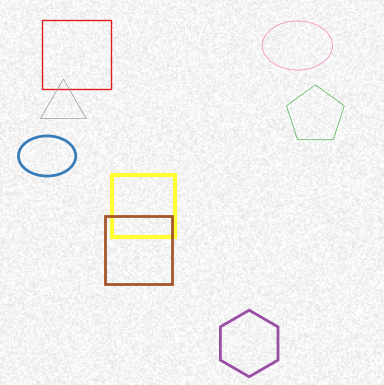[{"shape": "square", "thickness": 1, "radius": 0.45, "center": [0.199, 0.859]}, {"shape": "oval", "thickness": 2, "radius": 0.37, "center": [0.122, 0.595]}, {"shape": "pentagon", "thickness": 0.5, "radius": 0.39, "center": [0.819, 0.701]}, {"shape": "hexagon", "thickness": 2, "radius": 0.43, "center": [0.647, 0.108]}, {"shape": "square", "thickness": 3, "radius": 0.41, "center": [0.373, 0.465]}, {"shape": "square", "thickness": 2, "radius": 0.44, "center": [0.36, 0.351]}, {"shape": "oval", "thickness": 0.5, "radius": 0.46, "center": [0.773, 0.882]}, {"shape": "triangle", "thickness": 0.5, "radius": 0.34, "center": [0.165, 0.726]}]